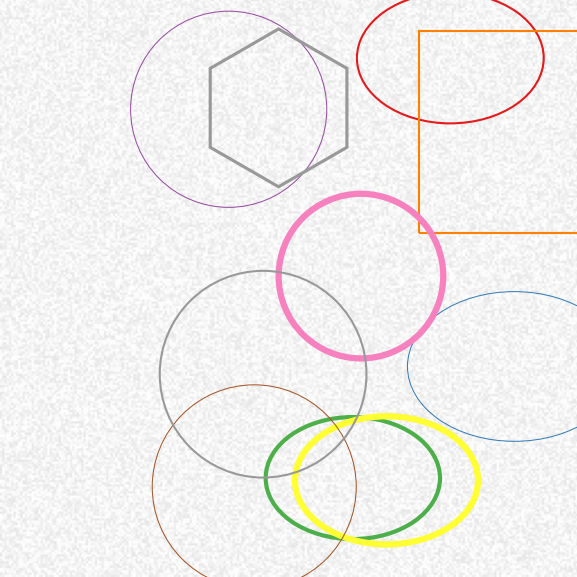[{"shape": "oval", "thickness": 1, "radius": 0.81, "center": [0.78, 0.899]}, {"shape": "oval", "thickness": 0.5, "radius": 0.93, "center": [0.891, 0.365]}, {"shape": "oval", "thickness": 2, "radius": 0.75, "center": [0.611, 0.171]}, {"shape": "circle", "thickness": 0.5, "radius": 0.85, "center": [0.396, 0.81]}, {"shape": "square", "thickness": 1, "radius": 0.87, "center": [0.9, 0.771]}, {"shape": "oval", "thickness": 3, "radius": 0.79, "center": [0.669, 0.167]}, {"shape": "circle", "thickness": 0.5, "radius": 0.88, "center": [0.44, 0.156]}, {"shape": "circle", "thickness": 3, "radius": 0.71, "center": [0.625, 0.521]}, {"shape": "circle", "thickness": 1, "radius": 0.89, "center": [0.456, 0.351]}, {"shape": "hexagon", "thickness": 1.5, "radius": 0.68, "center": [0.482, 0.812]}]